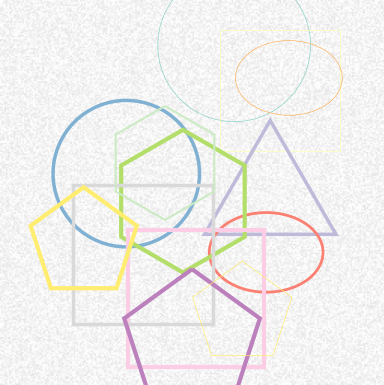[{"shape": "circle", "thickness": 0.5, "radius": 0.99, "center": [0.608, 0.882]}, {"shape": "square", "thickness": 0.5, "radius": 0.78, "center": [0.727, 0.765]}, {"shape": "triangle", "thickness": 2.5, "radius": 0.99, "center": [0.702, 0.49]}, {"shape": "oval", "thickness": 2, "radius": 0.74, "center": [0.691, 0.345]}, {"shape": "circle", "thickness": 2.5, "radius": 0.95, "center": [0.328, 0.549]}, {"shape": "oval", "thickness": 0.5, "radius": 0.69, "center": [0.75, 0.798]}, {"shape": "hexagon", "thickness": 3, "radius": 0.93, "center": [0.475, 0.478]}, {"shape": "square", "thickness": 3, "radius": 0.89, "center": [0.508, 0.225]}, {"shape": "square", "thickness": 2.5, "radius": 0.9, "center": [0.371, 0.339]}, {"shape": "pentagon", "thickness": 3, "radius": 0.93, "center": [0.499, 0.116]}, {"shape": "hexagon", "thickness": 1.5, "radius": 0.74, "center": [0.429, 0.577]}, {"shape": "pentagon", "thickness": 3, "radius": 0.73, "center": [0.217, 0.369]}, {"shape": "pentagon", "thickness": 0.5, "radius": 0.68, "center": [0.629, 0.186]}]